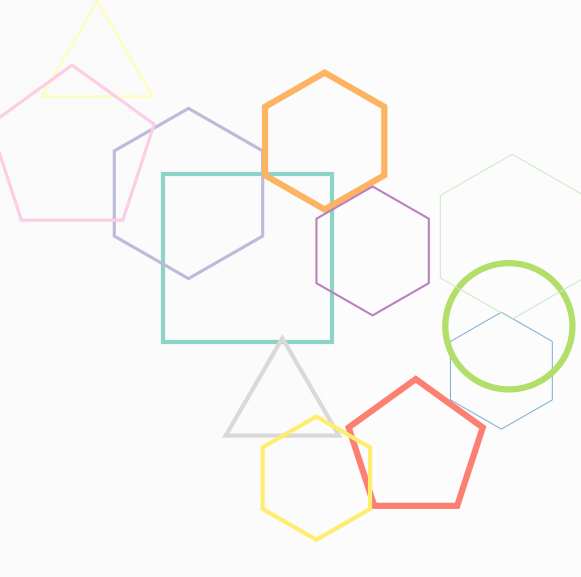[{"shape": "square", "thickness": 2, "radius": 0.73, "center": [0.426, 0.553]}, {"shape": "triangle", "thickness": 1, "radius": 0.55, "center": [0.167, 0.887]}, {"shape": "hexagon", "thickness": 1.5, "radius": 0.74, "center": [0.324, 0.664]}, {"shape": "pentagon", "thickness": 3, "radius": 0.61, "center": [0.715, 0.221]}, {"shape": "hexagon", "thickness": 0.5, "radius": 0.51, "center": [0.863, 0.357]}, {"shape": "hexagon", "thickness": 3, "radius": 0.59, "center": [0.559, 0.755]}, {"shape": "circle", "thickness": 3, "radius": 0.55, "center": [0.875, 0.434]}, {"shape": "pentagon", "thickness": 1.5, "radius": 0.74, "center": [0.124, 0.738]}, {"shape": "triangle", "thickness": 2, "radius": 0.56, "center": [0.486, 0.301]}, {"shape": "hexagon", "thickness": 1, "radius": 0.56, "center": [0.641, 0.565]}, {"shape": "hexagon", "thickness": 0.5, "radius": 0.71, "center": [0.881, 0.589]}, {"shape": "hexagon", "thickness": 2, "radius": 0.53, "center": [0.544, 0.171]}]